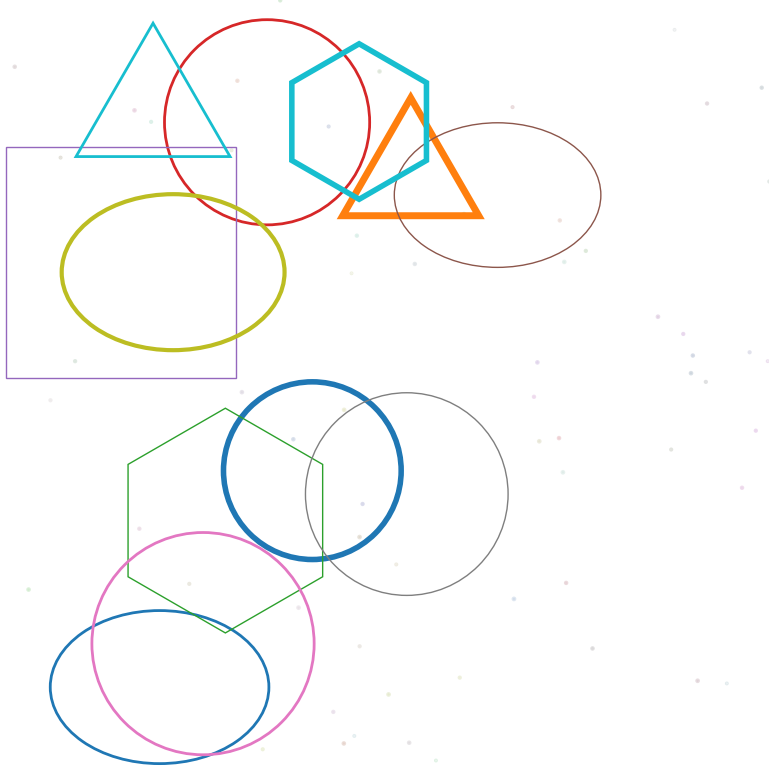[{"shape": "circle", "thickness": 2, "radius": 0.58, "center": [0.406, 0.389]}, {"shape": "oval", "thickness": 1, "radius": 0.71, "center": [0.207, 0.108]}, {"shape": "triangle", "thickness": 2.5, "radius": 0.51, "center": [0.533, 0.771]}, {"shape": "hexagon", "thickness": 0.5, "radius": 0.73, "center": [0.293, 0.324]}, {"shape": "circle", "thickness": 1, "radius": 0.67, "center": [0.347, 0.841]}, {"shape": "square", "thickness": 0.5, "radius": 0.75, "center": [0.157, 0.659]}, {"shape": "oval", "thickness": 0.5, "radius": 0.67, "center": [0.646, 0.747]}, {"shape": "circle", "thickness": 1, "radius": 0.72, "center": [0.264, 0.164]}, {"shape": "circle", "thickness": 0.5, "radius": 0.66, "center": [0.528, 0.358]}, {"shape": "oval", "thickness": 1.5, "radius": 0.72, "center": [0.225, 0.647]}, {"shape": "triangle", "thickness": 1, "radius": 0.58, "center": [0.199, 0.854]}, {"shape": "hexagon", "thickness": 2, "radius": 0.5, "center": [0.466, 0.842]}]